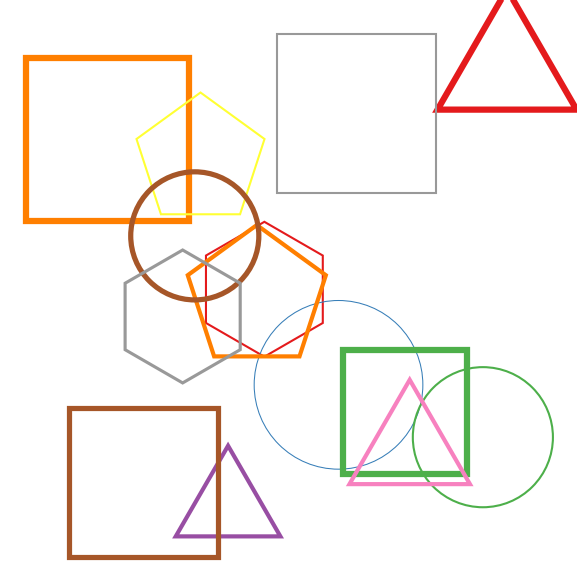[{"shape": "triangle", "thickness": 3, "radius": 0.69, "center": [0.878, 0.879]}, {"shape": "hexagon", "thickness": 1, "radius": 0.58, "center": [0.458, 0.498]}, {"shape": "circle", "thickness": 0.5, "radius": 0.73, "center": [0.586, 0.333]}, {"shape": "square", "thickness": 3, "radius": 0.54, "center": [0.701, 0.286]}, {"shape": "circle", "thickness": 1, "radius": 0.61, "center": [0.836, 0.242]}, {"shape": "triangle", "thickness": 2, "radius": 0.52, "center": [0.395, 0.123]}, {"shape": "pentagon", "thickness": 2, "radius": 0.63, "center": [0.445, 0.484]}, {"shape": "square", "thickness": 3, "radius": 0.7, "center": [0.187, 0.757]}, {"shape": "pentagon", "thickness": 1, "radius": 0.58, "center": [0.347, 0.722]}, {"shape": "circle", "thickness": 2.5, "radius": 0.55, "center": [0.337, 0.591]}, {"shape": "square", "thickness": 2.5, "radius": 0.64, "center": [0.249, 0.164]}, {"shape": "triangle", "thickness": 2, "radius": 0.6, "center": [0.709, 0.221]}, {"shape": "hexagon", "thickness": 1.5, "radius": 0.58, "center": [0.316, 0.451]}, {"shape": "square", "thickness": 1, "radius": 0.69, "center": [0.618, 0.802]}]